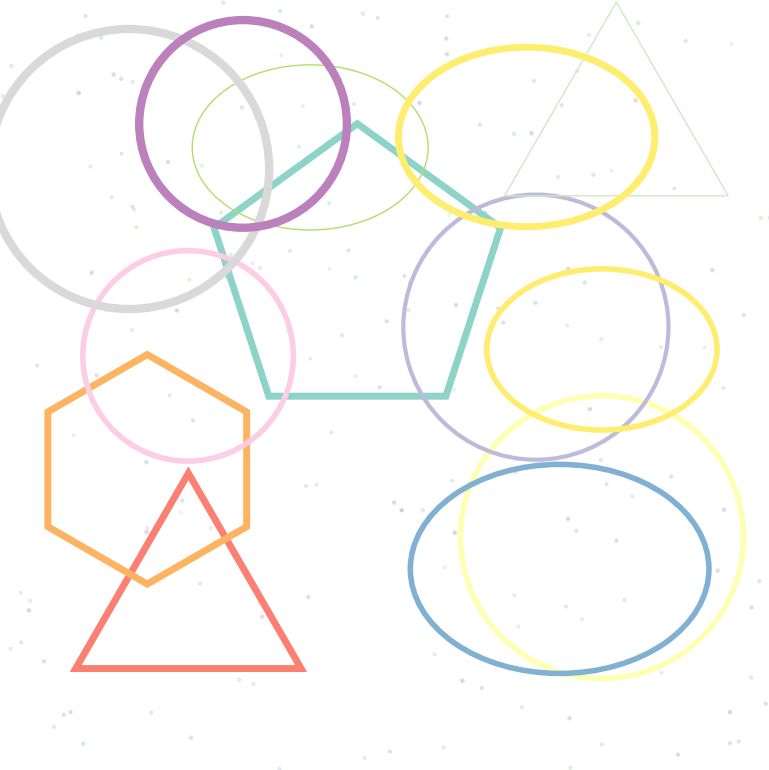[{"shape": "pentagon", "thickness": 2.5, "radius": 0.98, "center": [0.464, 0.644]}, {"shape": "circle", "thickness": 2, "radius": 0.92, "center": [0.782, 0.302]}, {"shape": "circle", "thickness": 1.5, "radius": 0.86, "center": [0.696, 0.575]}, {"shape": "triangle", "thickness": 2.5, "radius": 0.85, "center": [0.245, 0.216]}, {"shape": "oval", "thickness": 2, "radius": 0.97, "center": [0.727, 0.261]}, {"shape": "hexagon", "thickness": 2.5, "radius": 0.75, "center": [0.191, 0.391]}, {"shape": "oval", "thickness": 0.5, "radius": 0.77, "center": [0.403, 0.809]}, {"shape": "circle", "thickness": 2, "radius": 0.68, "center": [0.244, 0.538]}, {"shape": "circle", "thickness": 3, "radius": 0.91, "center": [0.168, 0.781]}, {"shape": "circle", "thickness": 3, "radius": 0.67, "center": [0.316, 0.839]}, {"shape": "triangle", "thickness": 0.5, "radius": 0.84, "center": [0.8, 0.83]}, {"shape": "oval", "thickness": 2.5, "radius": 0.83, "center": [0.684, 0.822]}, {"shape": "oval", "thickness": 2, "radius": 0.75, "center": [0.782, 0.546]}]